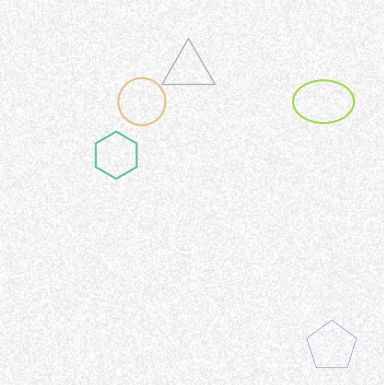[{"shape": "hexagon", "thickness": 1.5, "radius": 0.31, "center": [0.302, 0.597]}, {"shape": "pentagon", "thickness": 0.5, "radius": 0.34, "center": [0.862, 0.1]}, {"shape": "oval", "thickness": 1.5, "radius": 0.4, "center": [0.84, 0.736]}, {"shape": "circle", "thickness": 1.5, "radius": 0.31, "center": [0.369, 0.736]}, {"shape": "triangle", "thickness": 1, "radius": 0.4, "center": [0.49, 0.82]}]